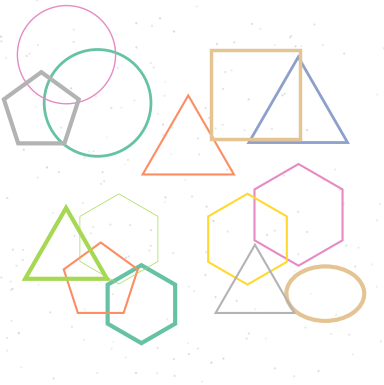[{"shape": "hexagon", "thickness": 3, "radius": 0.51, "center": [0.367, 0.21]}, {"shape": "circle", "thickness": 2, "radius": 0.69, "center": [0.253, 0.733]}, {"shape": "pentagon", "thickness": 1.5, "radius": 0.51, "center": [0.262, 0.269]}, {"shape": "triangle", "thickness": 1.5, "radius": 0.68, "center": [0.489, 0.615]}, {"shape": "triangle", "thickness": 2, "radius": 0.74, "center": [0.775, 0.704]}, {"shape": "circle", "thickness": 1, "radius": 0.64, "center": [0.173, 0.858]}, {"shape": "hexagon", "thickness": 1.5, "radius": 0.66, "center": [0.775, 0.442]}, {"shape": "hexagon", "thickness": 0.5, "radius": 0.59, "center": [0.309, 0.379]}, {"shape": "triangle", "thickness": 3, "radius": 0.61, "center": [0.172, 0.337]}, {"shape": "hexagon", "thickness": 1.5, "radius": 0.59, "center": [0.643, 0.379]}, {"shape": "square", "thickness": 2.5, "radius": 0.58, "center": [0.663, 0.754]}, {"shape": "oval", "thickness": 3, "radius": 0.51, "center": [0.845, 0.237]}, {"shape": "triangle", "thickness": 1.5, "radius": 0.59, "center": [0.662, 0.246]}, {"shape": "pentagon", "thickness": 3, "radius": 0.51, "center": [0.107, 0.71]}]